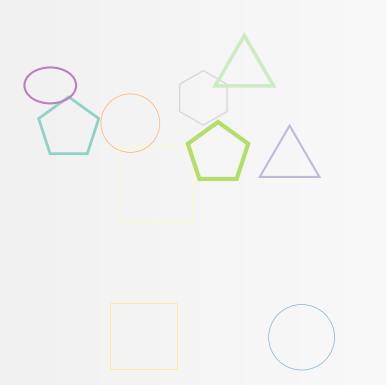[{"shape": "pentagon", "thickness": 2, "radius": 0.41, "center": [0.177, 0.667]}, {"shape": "square", "thickness": 0.5, "radius": 0.49, "center": [0.401, 0.523]}, {"shape": "triangle", "thickness": 1.5, "radius": 0.44, "center": [0.747, 0.585]}, {"shape": "circle", "thickness": 0.5, "radius": 0.43, "center": [0.778, 0.124]}, {"shape": "circle", "thickness": 0.5, "radius": 0.38, "center": [0.336, 0.68]}, {"shape": "pentagon", "thickness": 3, "radius": 0.41, "center": [0.563, 0.601]}, {"shape": "hexagon", "thickness": 1, "radius": 0.35, "center": [0.525, 0.746]}, {"shape": "oval", "thickness": 1.5, "radius": 0.33, "center": [0.13, 0.778]}, {"shape": "triangle", "thickness": 2.5, "radius": 0.44, "center": [0.631, 0.82]}, {"shape": "square", "thickness": 0.5, "radius": 0.43, "center": [0.371, 0.126]}]